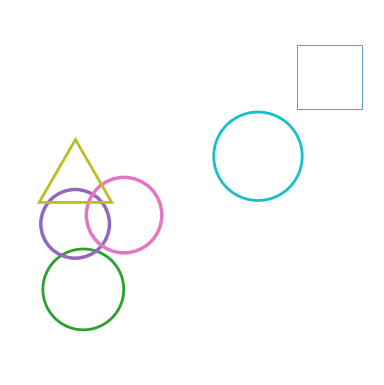[{"shape": "square", "thickness": 0.5, "radius": 0.42, "center": [0.856, 0.799]}, {"shape": "circle", "thickness": 2, "radius": 0.52, "center": [0.216, 0.248]}, {"shape": "circle", "thickness": 2.5, "radius": 0.45, "center": [0.195, 0.419]}, {"shape": "circle", "thickness": 2.5, "radius": 0.49, "center": [0.322, 0.441]}, {"shape": "triangle", "thickness": 2, "radius": 0.54, "center": [0.196, 0.529]}, {"shape": "circle", "thickness": 2, "radius": 0.57, "center": [0.67, 0.594]}]